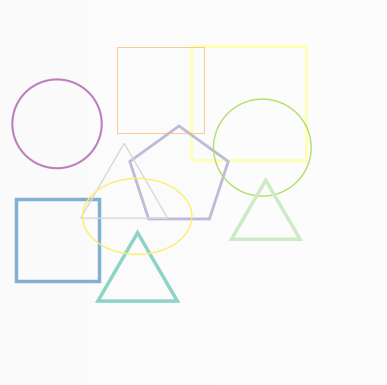[{"shape": "triangle", "thickness": 2.5, "radius": 0.59, "center": [0.355, 0.277]}, {"shape": "square", "thickness": 2, "radius": 0.74, "center": [0.641, 0.732]}, {"shape": "pentagon", "thickness": 2, "radius": 0.67, "center": [0.462, 0.539]}, {"shape": "square", "thickness": 2.5, "radius": 0.54, "center": [0.148, 0.377]}, {"shape": "square", "thickness": 0.5, "radius": 0.56, "center": [0.415, 0.767]}, {"shape": "circle", "thickness": 1, "radius": 0.63, "center": [0.677, 0.617]}, {"shape": "triangle", "thickness": 1, "radius": 0.65, "center": [0.32, 0.498]}, {"shape": "circle", "thickness": 1.5, "radius": 0.58, "center": [0.147, 0.678]}, {"shape": "triangle", "thickness": 2.5, "radius": 0.51, "center": [0.686, 0.43]}, {"shape": "oval", "thickness": 1, "radius": 0.7, "center": [0.354, 0.438]}]